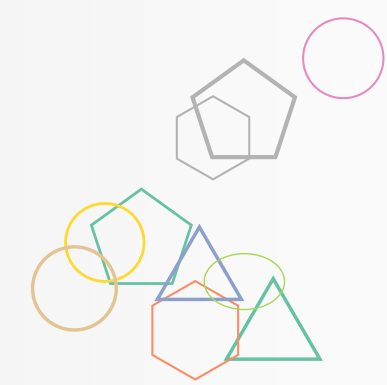[{"shape": "pentagon", "thickness": 2, "radius": 0.68, "center": [0.365, 0.373]}, {"shape": "triangle", "thickness": 2.5, "radius": 0.7, "center": [0.705, 0.137]}, {"shape": "hexagon", "thickness": 1.5, "radius": 0.64, "center": [0.504, 0.142]}, {"shape": "triangle", "thickness": 2.5, "radius": 0.63, "center": [0.515, 0.285]}, {"shape": "circle", "thickness": 1.5, "radius": 0.52, "center": [0.886, 0.849]}, {"shape": "oval", "thickness": 1, "radius": 0.52, "center": [0.631, 0.269]}, {"shape": "circle", "thickness": 2, "radius": 0.51, "center": [0.271, 0.37]}, {"shape": "circle", "thickness": 2.5, "radius": 0.54, "center": [0.192, 0.251]}, {"shape": "pentagon", "thickness": 3, "radius": 0.69, "center": [0.629, 0.704]}, {"shape": "hexagon", "thickness": 1.5, "radius": 0.54, "center": [0.55, 0.642]}]